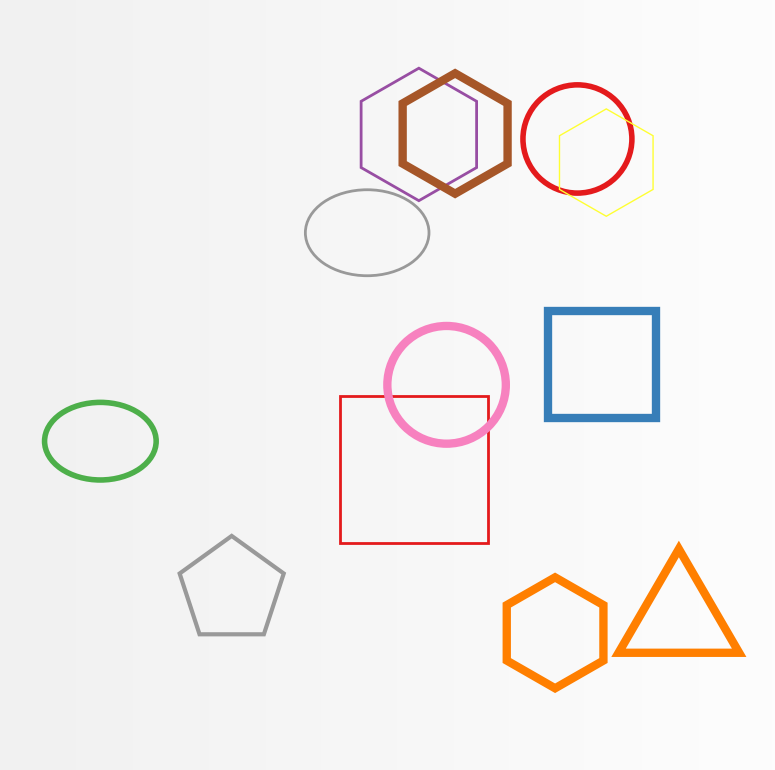[{"shape": "circle", "thickness": 2, "radius": 0.35, "center": [0.745, 0.82]}, {"shape": "square", "thickness": 1, "radius": 0.48, "center": [0.534, 0.39]}, {"shape": "square", "thickness": 3, "radius": 0.35, "center": [0.777, 0.527]}, {"shape": "oval", "thickness": 2, "radius": 0.36, "center": [0.13, 0.427]}, {"shape": "hexagon", "thickness": 1, "radius": 0.43, "center": [0.54, 0.825]}, {"shape": "triangle", "thickness": 3, "radius": 0.45, "center": [0.876, 0.197]}, {"shape": "hexagon", "thickness": 3, "radius": 0.36, "center": [0.716, 0.178]}, {"shape": "hexagon", "thickness": 0.5, "radius": 0.35, "center": [0.782, 0.789]}, {"shape": "hexagon", "thickness": 3, "radius": 0.39, "center": [0.587, 0.827]}, {"shape": "circle", "thickness": 3, "radius": 0.38, "center": [0.576, 0.5]}, {"shape": "pentagon", "thickness": 1.5, "radius": 0.35, "center": [0.299, 0.233]}, {"shape": "oval", "thickness": 1, "radius": 0.4, "center": [0.474, 0.698]}]